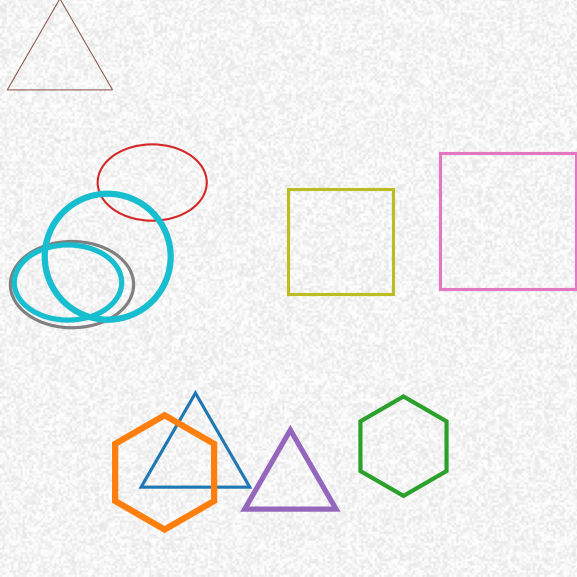[{"shape": "triangle", "thickness": 1.5, "radius": 0.54, "center": [0.338, 0.21]}, {"shape": "hexagon", "thickness": 3, "radius": 0.49, "center": [0.285, 0.181]}, {"shape": "hexagon", "thickness": 2, "radius": 0.43, "center": [0.699, 0.227]}, {"shape": "oval", "thickness": 1, "radius": 0.47, "center": [0.264, 0.683]}, {"shape": "triangle", "thickness": 2.5, "radius": 0.46, "center": [0.503, 0.163]}, {"shape": "triangle", "thickness": 0.5, "radius": 0.53, "center": [0.104, 0.896]}, {"shape": "square", "thickness": 1.5, "radius": 0.59, "center": [0.879, 0.616]}, {"shape": "oval", "thickness": 1.5, "radius": 0.53, "center": [0.125, 0.506]}, {"shape": "square", "thickness": 1.5, "radius": 0.45, "center": [0.59, 0.581]}, {"shape": "circle", "thickness": 3, "radius": 0.55, "center": [0.186, 0.555]}, {"shape": "oval", "thickness": 2.5, "radius": 0.47, "center": [0.118, 0.51]}]